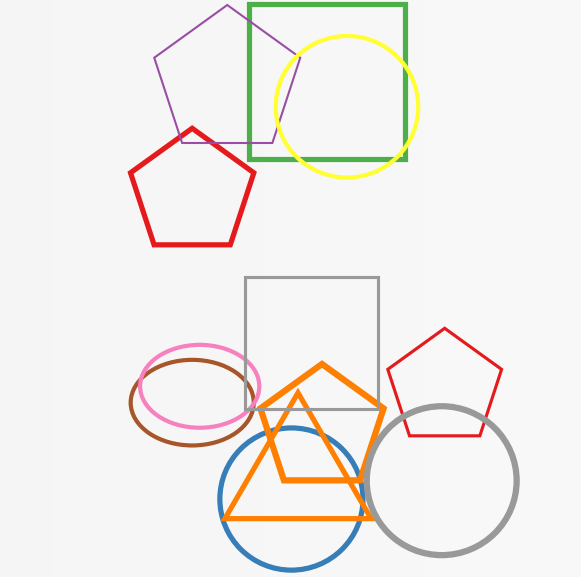[{"shape": "pentagon", "thickness": 1.5, "radius": 0.51, "center": [0.765, 0.328]}, {"shape": "pentagon", "thickness": 2.5, "radius": 0.56, "center": [0.331, 0.665]}, {"shape": "circle", "thickness": 2.5, "radius": 0.62, "center": [0.501, 0.135]}, {"shape": "square", "thickness": 2.5, "radius": 0.67, "center": [0.563, 0.857]}, {"shape": "pentagon", "thickness": 1, "radius": 0.66, "center": [0.391, 0.858]}, {"shape": "pentagon", "thickness": 3, "radius": 0.56, "center": [0.554, 0.257]}, {"shape": "triangle", "thickness": 2.5, "radius": 0.73, "center": [0.513, 0.174]}, {"shape": "circle", "thickness": 2, "radius": 0.61, "center": [0.597, 0.814]}, {"shape": "oval", "thickness": 2, "radius": 0.53, "center": [0.331, 0.302]}, {"shape": "oval", "thickness": 2, "radius": 0.51, "center": [0.344, 0.33]}, {"shape": "circle", "thickness": 3, "radius": 0.64, "center": [0.76, 0.167]}, {"shape": "square", "thickness": 1.5, "radius": 0.57, "center": [0.536, 0.405]}]